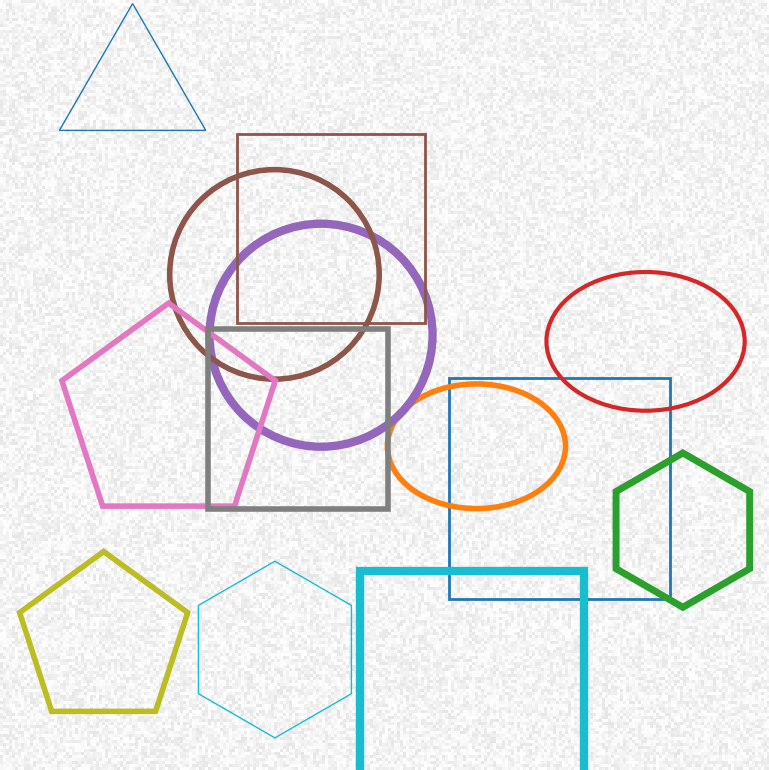[{"shape": "triangle", "thickness": 0.5, "radius": 0.55, "center": [0.172, 0.886]}, {"shape": "square", "thickness": 1, "radius": 0.72, "center": [0.726, 0.366]}, {"shape": "oval", "thickness": 2, "radius": 0.58, "center": [0.619, 0.42]}, {"shape": "hexagon", "thickness": 2.5, "radius": 0.5, "center": [0.887, 0.312]}, {"shape": "oval", "thickness": 1.5, "radius": 0.64, "center": [0.838, 0.557]}, {"shape": "circle", "thickness": 3, "radius": 0.72, "center": [0.417, 0.565]}, {"shape": "circle", "thickness": 2, "radius": 0.68, "center": [0.356, 0.644]}, {"shape": "square", "thickness": 1, "radius": 0.61, "center": [0.43, 0.703]}, {"shape": "pentagon", "thickness": 2, "radius": 0.73, "center": [0.219, 0.461]}, {"shape": "square", "thickness": 2, "radius": 0.59, "center": [0.387, 0.456]}, {"shape": "pentagon", "thickness": 2, "radius": 0.57, "center": [0.135, 0.169]}, {"shape": "hexagon", "thickness": 0.5, "radius": 0.57, "center": [0.357, 0.156]}, {"shape": "square", "thickness": 3, "radius": 0.73, "center": [0.613, 0.113]}]